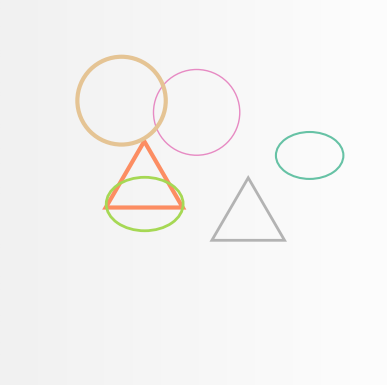[{"shape": "oval", "thickness": 1.5, "radius": 0.44, "center": [0.799, 0.596]}, {"shape": "triangle", "thickness": 3, "radius": 0.57, "center": [0.372, 0.518]}, {"shape": "circle", "thickness": 1, "radius": 0.56, "center": [0.507, 0.708]}, {"shape": "oval", "thickness": 2, "radius": 0.5, "center": [0.373, 0.47]}, {"shape": "circle", "thickness": 3, "radius": 0.57, "center": [0.314, 0.739]}, {"shape": "triangle", "thickness": 2, "radius": 0.54, "center": [0.641, 0.43]}]